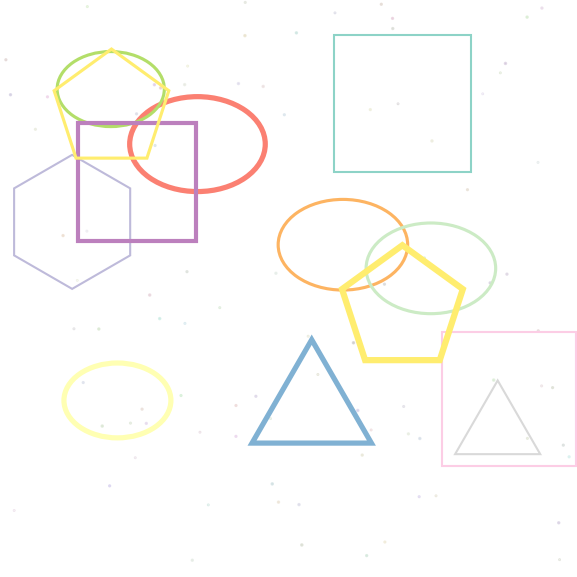[{"shape": "square", "thickness": 1, "radius": 0.59, "center": [0.697, 0.819]}, {"shape": "oval", "thickness": 2.5, "radius": 0.46, "center": [0.203, 0.306]}, {"shape": "hexagon", "thickness": 1, "radius": 0.58, "center": [0.125, 0.615]}, {"shape": "oval", "thickness": 2.5, "radius": 0.59, "center": [0.342, 0.75]}, {"shape": "triangle", "thickness": 2.5, "radius": 0.6, "center": [0.54, 0.292]}, {"shape": "oval", "thickness": 1.5, "radius": 0.56, "center": [0.594, 0.575]}, {"shape": "oval", "thickness": 1.5, "radius": 0.46, "center": [0.192, 0.845]}, {"shape": "square", "thickness": 1, "radius": 0.58, "center": [0.881, 0.308]}, {"shape": "triangle", "thickness": 1, "radius": 0.43, "center": [0.862, 0.255]}, {"shape": "square", "thickness": 2, "radius": 0.51, "center": [0.237, 0.684]}, {"shape": "oval", "thickness": 1.5, "radius": 0.56, "center": [0.746, 0.534]}, {"shape": "pentagon", "thickness": 1.5, "radius": 0.52, "center": [0.193, 0.81]}, {"shape": "pentagon", "thickness": 3, "radius": 0.55, "center": [0.697, 0.464]}]